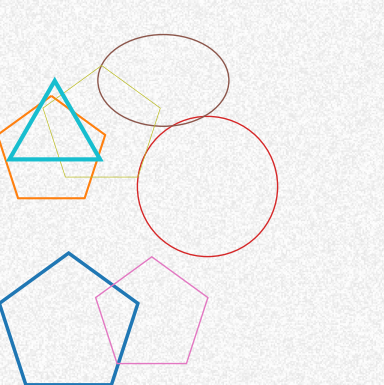[{"shape": "pentagon", "thickness": 2.5, "radius": 0.95, "center": [0.178, 0.153]}, {"shape": "pentagon", "thickness": 1.5, "radius": 0.74, "center": [0.133, 0.604]}, {"shape": "circle", "thickness": 1, "radius": 0.91, "center": [0.539, 0.516]}, {"shape": "oval", "thickness": 1, "radius": 0.85, "center": [0.424, 0.791]}, {"shape": "pentagon", "thickness": 1, "radius": 0.77, "center": [0.394, 0.18]}, {"shape": "pentagon", "thickness": 0.5, "radius": 0.8, "center": [0.264, 0.67]}, {"shape": "triangle", "thickness": 3, "radius": 0.68, "center": [0.142, 0.654]}]